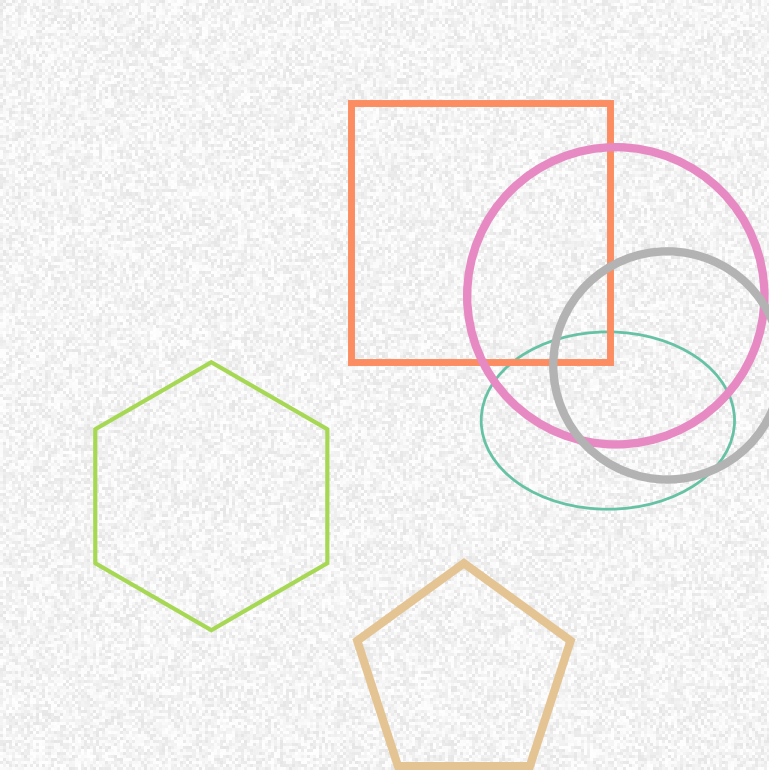[{"shape": "oval", "thickness": 1, "radius": 0.82, "center": [0.789, 0.454]}, {"shape": "square", "thickness": 2.5, "radius": 0.84, "center": [0.623, 0.698]}, {"shape": "circle", "thickness": 3, "radius": 0.97, "center": [0.8, 0.616]}, {"shape": "hexagon", "thickness": 1.5, "radius": 0.87, "center": [0.274, 0.356]}, {"shape": "pentagon", "thickness": 3, "radius": 0.73, "center": [0.603, 0.123]}, {"shape": "circle", "thickness": 3, "radius": 0.74, "center": [0.867, 0.525]}]